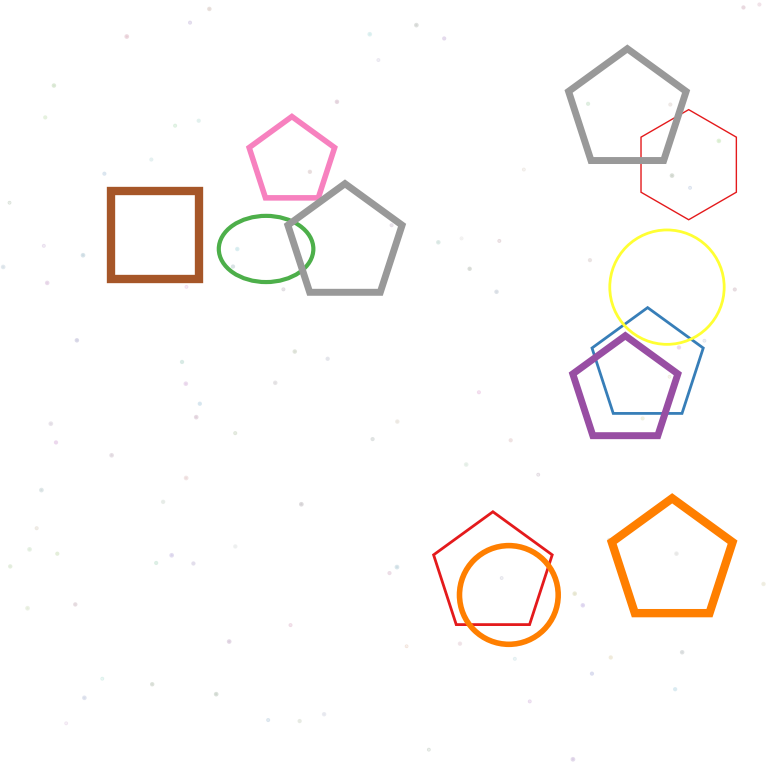[{"shape": "pentagon", "thickness": 1, "radius": 0.41, "center": [0.64, 0.254]}, {"shape": "hexagon", "thickness": 0.5, "radius": 0.36, "center": [0.894, 0.786]}, {"shape": "pentagon", "thickness": 1, "radius": 0.38, "center": [0.841, 0.525]}, {"shape": "oval", "thickness": 1.5, "radius": 0.31, "center": [0.346, 0.677]}, {"shape": "pentagon", "thickness": 2.5, "radius": 0.36, "center": [0.812, 0.492]}, {"shape": "pentagon", "thickness": 3, "radius": 0.41, "center": [0.873, 0.27]}, {"shape": "circle", "thickness": 2, "radius": 0.32, "center": [0.661, 0.227]}, {"shape": "circle", "thickness": 1, "radius": 0.37, "center": [0.866, 0.627]}, {"shape": "square", "thickness": 3, "radius": 0.29, "center": [0.201, 0.695]}, {"shape": "pentagon", "thickness": 2, "radius": 0.29, "center": [0.379, 0.79]}, {"shape": "pentagon", "thickness": 2.5, "radius": 0.39, "center": [0.448, 0.683]}, {"shape": "pentagon", "thickness": 2.5, "radius": 0.4, "center": [0.815, 0.856]}]